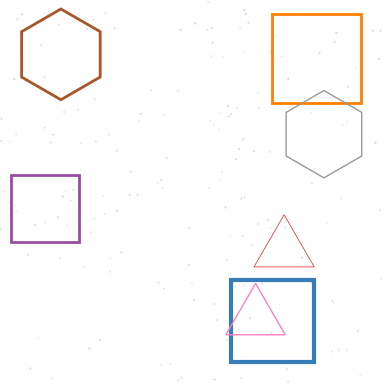[{"shape": "triangle", "thickness": 0.5, "radius": 0.45, "center": [0.738, 0.352]}, {"shape": "square", "thickness": 3, "radius": 0.53, "center": [0.708, 0.167]}, {"shape": "square", "thickness": 2, "radius": 0.44, "center": [0.117, 0.459]}, {"shape": "square", "thickness": 2, "radius": 0.58, "center": [0.822, 0.847]}, {"shape": "hexagon", "thickness": 2, "radius": 0.59, "center": [0.158, 0.859]}, {"shape": "triangle", "thickness": 1, "radius": 0.44, "center": [0.664, 0.175]}, {"shape": "hexagon", "thickness": 1, "radius": 0.57, "center": [0.841, 0.651]}]